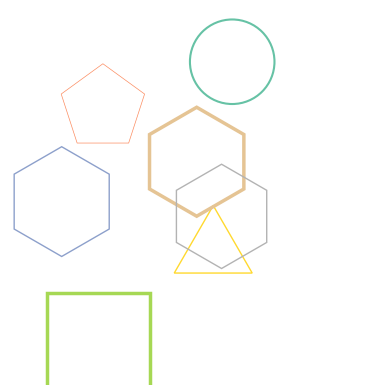[{"shape": "circle", "thickness": 1.5, "radius": 0.55, "center": [0.603, 0.84]}, {"shape": "pentagon", "thickness": 0.5, "radius": 0.57, "center": [0.267, 0.721]}, {"shape": "hexagon", "thickness": 1, "radius": 0.71, "center": [0.16, 0.476]}, {"shape": "square", "thickness": 2.5, "radius": 0.67, "center": [0.255, 0.106]}, {"shape": "triangle", "thickness": 1, "radius": 0.58, "center": [0.554, 0.349]}, {"shape": "hexagon", "thickness": 2.5, "radius": 0.71, "center": [0.511, 0.58]}, {"shape": "hexagon", "thickness": 1, "radius": 0.68, "center": [0.576, 0.438]}]